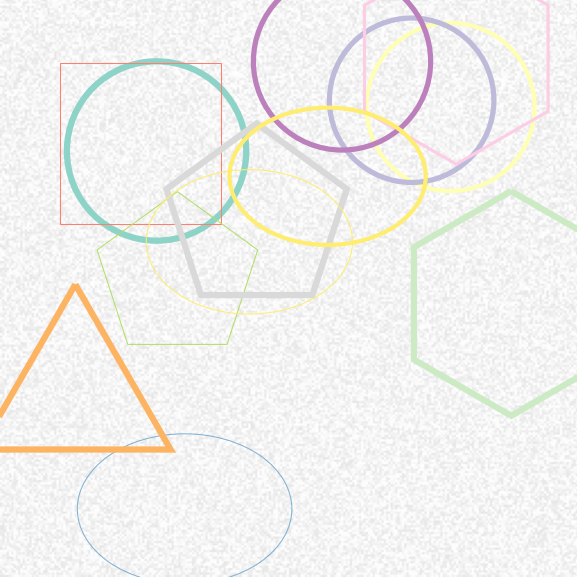[{"shape": "circle", "thickness": 3, "radius": 0.78, "center": [0.271, 0.738]}, {"shape": "circle", "thickness": 2, "radius": 0.73, "center": [0.78, 0.814]}, {"shape": "circle", "thickness": 2.5, "radius": 0.71, "center": [0.713, 0.826]}, {"shape": "square", "thickness": 0.5, "radius": 0.7, "center": [0.243, 0.751]}, {"shape": "oval", "thickness": 0.5, "radius": 0.93, "center": [0.32, 0.118]}, {"shape": "triangle", "thickness": 3, "radius": 0.95, "center": [0.13, 0.316]}, {"shape": "pentagon", "thickness": 0.5, "radius": 0.73, "center": [0.307, 0.521]}, {"shape": "hexagon", "thickness": 1.5, "radius": 0.92, "center": [0.79, 0.898]}, {"shape": "pentagon", "thickness": 3, "radius": 0.82, "center": [0.444, 0.621]}, {"shape": "circle", "thickness": 2.5, "radius": 0.77, "center": [0.592, 0.893]}, {"shape": "hexagon", "thickness": 3, "radius": 0.97, "center": [0.885, 0.474]}, {"shape": "oval", "thickness": 0.5, "radius": 0.89, "center": [0.432, 0.58]}, {"shape": "oval", "thickness": 2, "radius": 0.85, "center": [0.567, 0.694]}]